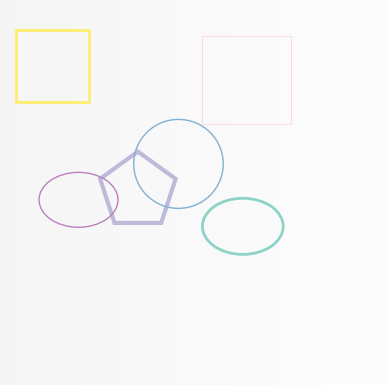[{"shape": "oval", "thickness": 2, "radius": 0.52, "center": [0.627, 0.412]}, {"shape": "pentagon", "thickness": 3, "radius": 0.51, "center": [0.356, 0.504]}, {"shape": "circle", "thickness": 1, "radius": 0.58, "center": [0.461, 0.574]}, {"shape": "square", "thickness": 0.5, "radius": 0.57, "center": [0.635, 0.793]}, {"shape": "oval", "thickness": 1, "radius": 0.51, "center": [0.203, 0.481]}, {"shape": "square", "thickness": 2, "radius": 0.47, "center": [0.135, 0.829]}]